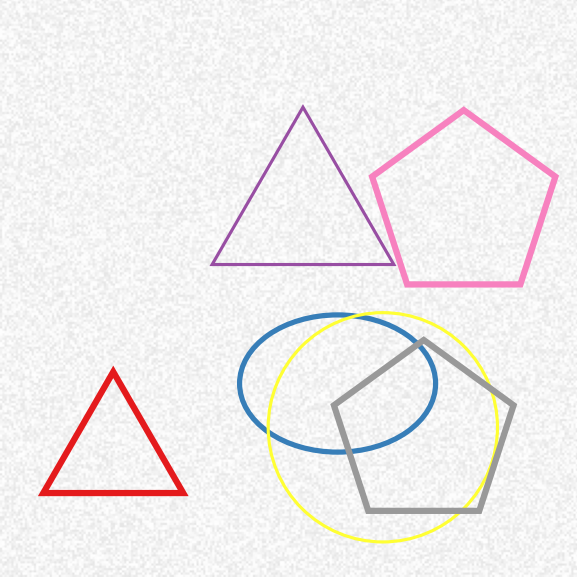[{"shape": "triangle", "thickness": 3, "radius": 0.7, "center": [0.196, 0.215]}, {"shape": "oval", "thickness": 2.5, "radius": 0.85, "center": [0.585, 0.335]}, {"shape": "triangle", "thickness": 1.5, "radius": 0.91, "center": [0.525, 0.632]}, {"shape": "circle", "thickness": 1.5, "radius": 0.99, "center": [0.663, 0.259]}, {"shape": "pentagon", "thickness": 3, "radius": 0.83, "center": [0.803, 0.642]}, {"shape": "pentagon", "thickness": 3, "radius": 0.82, "center": [0.734, 0.247]}]